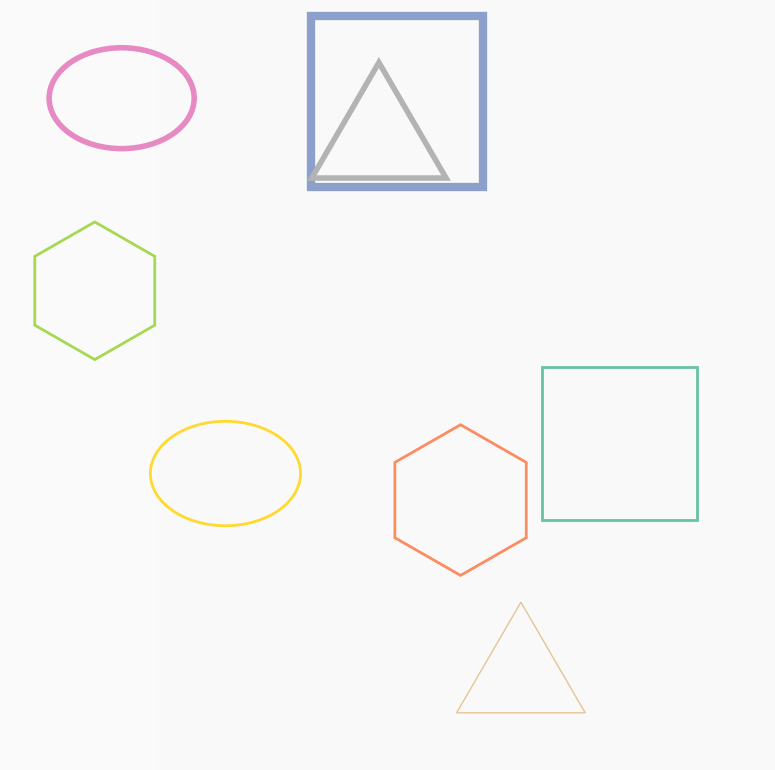[{"shape": "square", "thickness": 1, "radius": 0.5, "center": [0.8, 0.424]}, {"shape": "hexagon", "thickness": 1, "radius": 0.49, "center": [0.594, 0.351]}, {"shape": "square", "thickness": 3, "radius": 0.56, "center": [0.513, 0.869]}, {"shape": "oval", "thickness": 2, "radius": 0.47, "center": [0.157, 0.872]}, {"shape": "hexagon", "thickness": 1, "radius": 0.45, "center": [0.122, 0.622]}, {"shape": "oval", "thickness": 1, "radius": 0.48, "center": [0.291, 0.385]}, {"shape": "triangle", "thickness": 0.5, "radius": 0.48, "center": [0.672, 0.122]}, {"shape": "triangle", "thickness": 2, "radius": 0.5, "center": [0.489, 0.819]}]